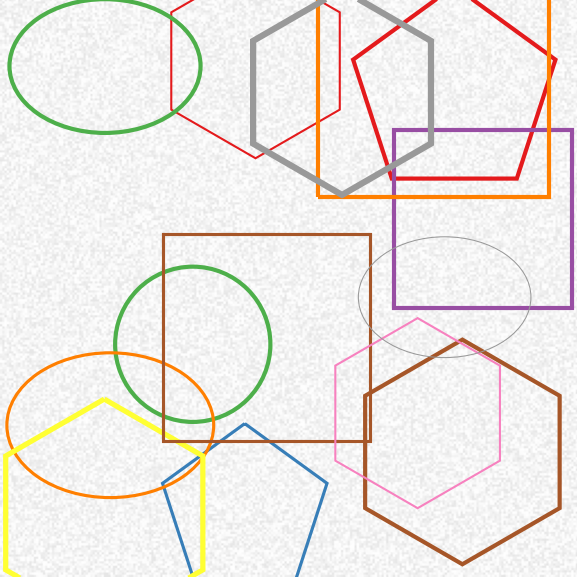[{"shape": "hexagon", "thickness": 1, "radius": 0.84, "center": [0.442, 0.894]}, {"shape": "pentagon", "thickness": 2, "radius": 0.92, "center": [0.787, 0.839]}, {"shape": "pentagon", "thickness": 1.5, "radius": 0.75, "center": [0.424, 0.116]}, {"shape": "circle", "thickness": 2, "radius": 0.67, "center": [0.334, 0.403]}, {"shape": "oval", "thickness": 2, "radius": 0.83, "center": [0.182, 0.885]}, {"shape": "square", "thickness": 2, "radius": 0.77, "center": [0.836, 0.62]}, {"shape": "square", "thickness": 2, "radius": 1.0, "center": [0.75, 0.858]}, {"shape": "oval", "thickness": 1.5, "radius": 0.9, "center": [0.191, 0.263]}, {"shape": "hexagon", "thickness": 2.5, "radius": 0.99, "center": [0.181, 0.111]}, {"shape": "hexagon", "thickness": 2, "radius": 0.97, "center": [0.801, 0.217]}, {"shape": "square", "thickness": 1.5, "radius": 0.9, "center": [0.461, 0.414]}, {"shape": "hexagon", "thickness": 1, "radius": 0.82, "center": [0.723, 0.284]}, {"shape": "hexagon", "thickness": 3, "radius": 0.89, "center": [0.592, 0.839]}, {"shape": "oval", "thickness": 0.5, "radius": 0.75, "center": [0.77, 0.485]}]